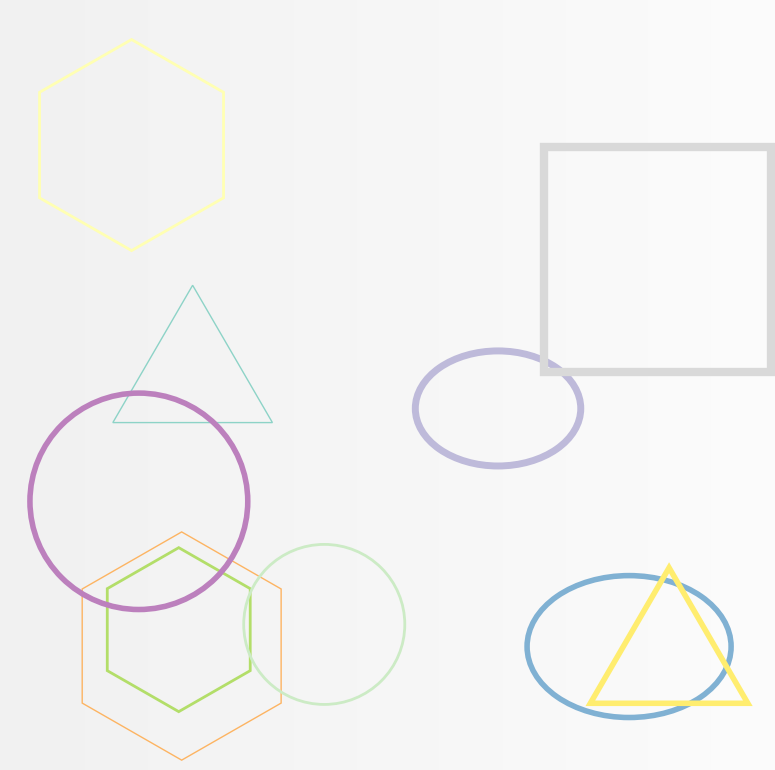[{"shape": "triangle", "thickness": 0.5, "radius": 0.59, "center": [0.249, 0.511]}, {"shape": "hexagon", "thickness": 1, "radius": 0.69, "center": [0.17, 0.812]}, {"shape": "oval", "thickness": 2.5, "radius": 0.53, "center": [0.643, 0.47]}, {"shape": "oval", "thickness": 2, "radius": 0.66, "center": [0.812, 0.16]}, {"shape": "hexagon", "thickness": 0.5, "radius": 0.74, "center": [0.234, 0.161]}, {"shape": "hexagon", "thickness": 1, "radius": 0.53, "center": [0.231, 0.182]}, {"shape": "square", "thickness": 3, "radius": 0.73, "center": [0.849, 0.663]}, {"shape": "circle", "thickness": 2, "radius": 0.7, "center": [0.179, 0.349]}, {"shape": "circle", "thickness": 1, "radius": 0.52, "center": [0.418, 0.189]}, {"shape": "triangle", "thickness": 2, "radius": 0.59, "center": [0.863, 0.145]}]